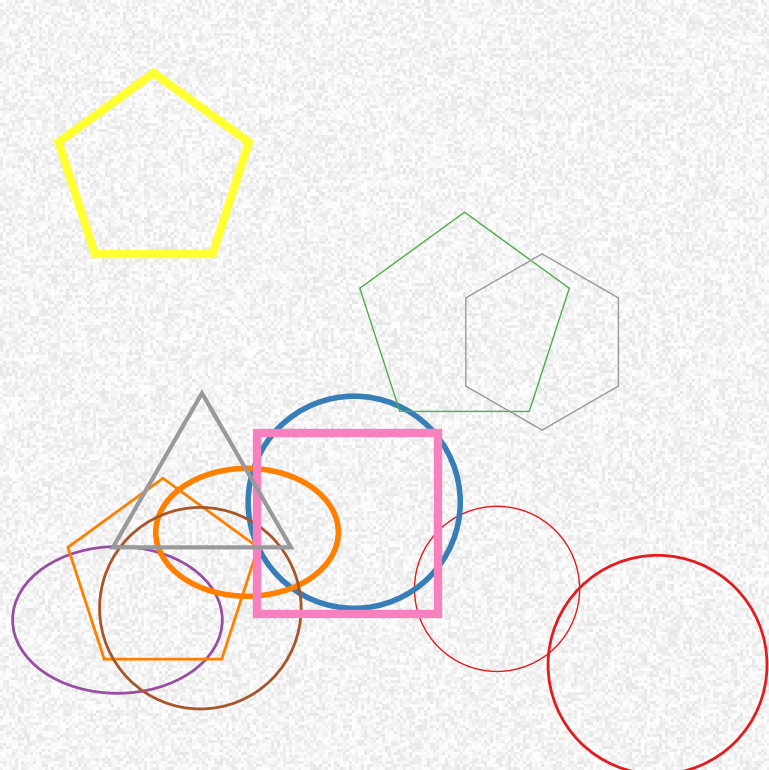[{"shape": "circle", "thickness": 0.5, "radius": 0.54, "center": [0.646, 0.235]}, {"shape": "circle", "thickness": 1, "radius": 0.71, "center": [0.854, 0.137]}, {"shape": "circle", "thickness": 2, "radius": 0.69, "center": [0.46, 0.348]}, {"shape": "pentagon", "thickness": 0.5, "radius": 0.72, "center": [0.603, 0.581]}, {"shape": "oval", "thickness": 1, "radius": 0.68, "center": [0.153, 0.195]}, {"shape": "oval", "thickness": 2, "radius": 0.59, "center": [0.321, 0.309]}, {"shape": "pentagon", "thickness": 1, "radius": 0.65, "center": [0.212, 0.249]}, {"shape": "pentagon", "thickness": 3, "radius": 0.65, "center": [0.2, 0.775]}, {"shape": "circle", "thickness": 1, "radius": 0.65, "center": [0.26, 0.21]}, {"shape": "square", "thickness": 3, "radius": 0.59, "center": [0.451, 0.32]}, {"shape": "hexagon", "thickness": 0.5, "radius": 0.57, "center": [0.704, 0.556]}, {"shape": "triangle", "thickness": 1.5, "radius": 0.67, "center": [0.262, 0.356]}]